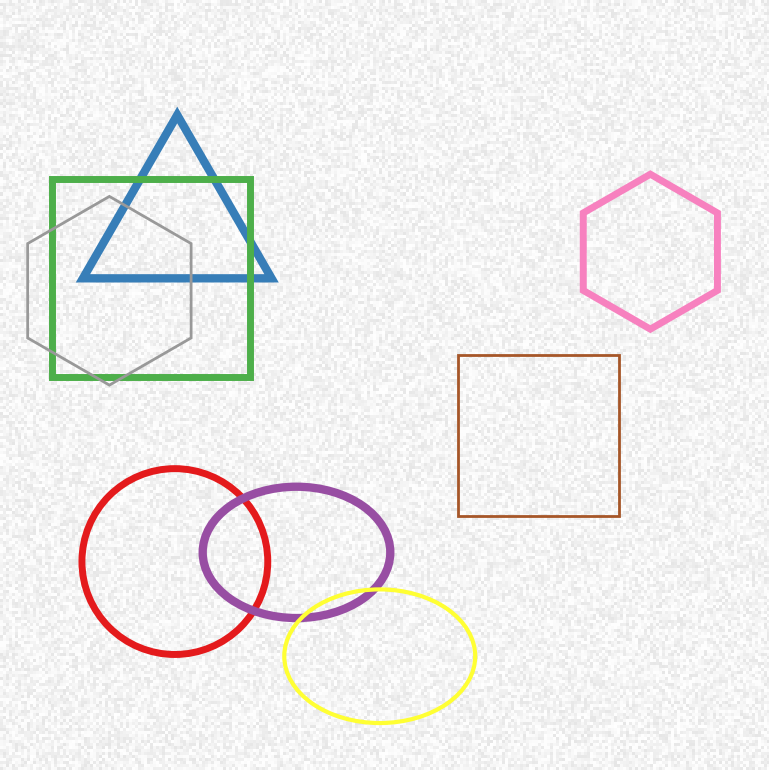[{"shape": "circle", "thickness": 2.5, "radius": 0.6, "center": [0.227, 0.271]}, {"shape": "triangle", "thickness": 3, "radius": 0.71, "center": [0.23, 0.709]}, {"shape": "square", "thickness": 2.5, "radius": 0.64, "center": [0.196, 0.639]}, {"shape": "oval", "thickness": 3, "radius": 0.61, "center": [0.385, 0.283]}, {"shape": "oval", "thickness": 1.5, "radius": 0.62, "center": [0.493, 0.148]}, {"shape": "square", "thickness": 1, "radius": 0.52, "center": [0.699, 0.435]}, {"shape": "hexagon", "thickness": 2.5, "radius": 0.5, "center": [0.845, 0.673]}, {"shape": "hexagon", "thickness": 1, "radius": 0.61, "center": [0.142, 0.622]}]